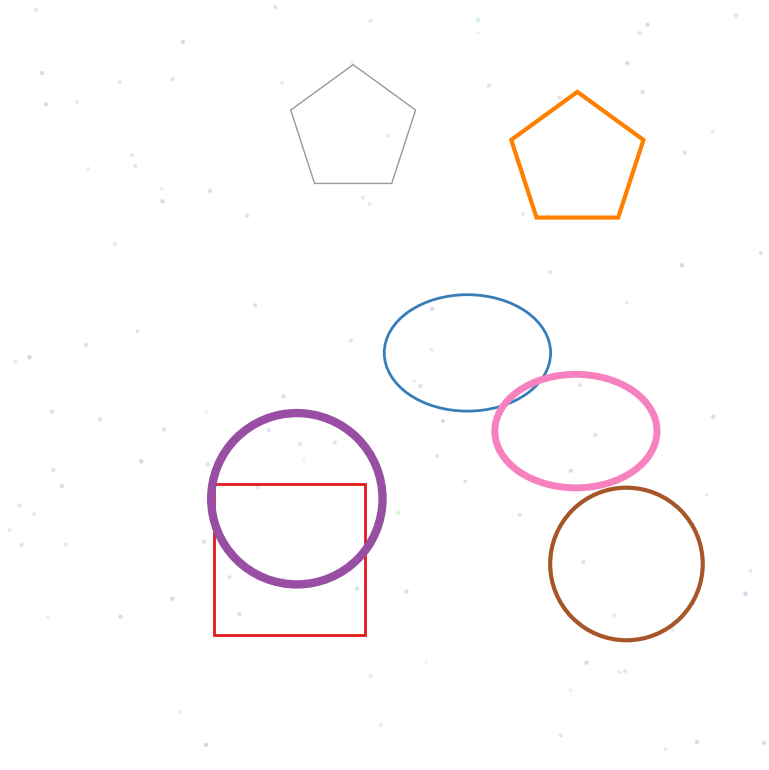[{"shape": "square", "thickness": 1, "radius": 0.49, "center": [0.376, 0.274]}, {"shape": "oval", "thickness": 1, "radius": 0.54, "center": [0.607, 0.542]}, {"shape": "circle", "thickness": 3, "radius": 0.56, "center": [0.386, 0.352]}, {"shape": "pentagon", "thickness": 1.5, "radius": 0.45, "center": [0.75, 0.79]}, {"shape": "circle", "thickness": 1.5, "radius": 0.5, "center": [0.814, 0.268]}, {"shape": "oval", "thickness": 2.5, "radius": 0.53, "center": [0.748, 0.44]}, {"shape": "pentagon", "thickness": 0.5, "radius": 0.43, "center": [0.459, 0.831]}]